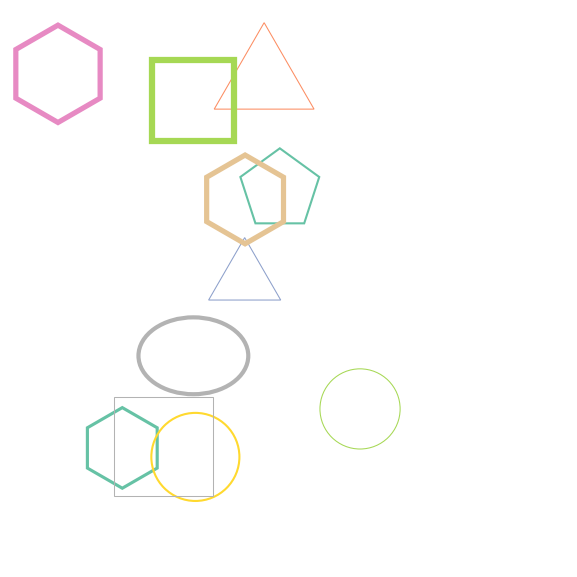[{"shape": "pentagon", "thickness": 1, "radius": 0.36, "center": [0.485, 0.67]}, {"shape": "hexagon", "thickness": 1.5, "radius": 0.35, "center": [0.212, 0.224]}, {"shape": "triangle", "thickness": 0.5, "radius": 0.5, "center": [0.457, 0.86]}, {"shape": "triangle", "thickness": 0.5, "radius": 0.36, "center": [0.424, 0.516]}, {"shape": "hexagon", "thickness": 2.5, "radius": 0.42, "center": [0.1, 0.871]}, {"shape": "circle", "thickness": 0.5, "radius": 0.35, "center": [0.623, 0.291]}, {"shape": "square", "thickness": 3, "radius": 0.35, "center": [0.335, 0.825]}, {"shape": "circle", "thickness": 1, "radius": 0.38, "center": [0.338, 0.208]}, {"shape": "hexagon", "thickness": 2.5, "radius": 0.38, "center": [0.424, 0.654]}, {"shape": "square", "thickness": 0.5, "radius": 0.43, "center": [0.283, 0.226]}, {"shape": "oval", "thickness": 2, "radius": 0.48, "center": [0.335, 0.383]}]